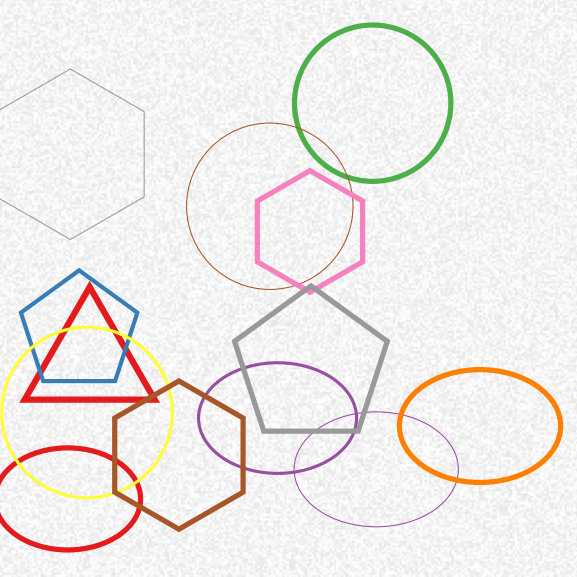[{"shape": "oval", "thickness": 2.5, "radius": 0.63, "center": [0.117, 0.135]}, {"shape": "triangle", "thickness": 3, "radius": 0.65, "center": [0.155, 0.372]}, {"shape": "pentagon", "thickness": 2, "radius": 0.53, "center": [0.137, 0.425]}, {"shape": "circle", "thickness": 2.5, "radius": 0.68, "center": [0.645, 0.82]}, {"shape": "oval", "thickness": 1.5, "radius": 0.68, "center": [0.481, 0.275]}, {"shape": "oval", "thickness": 0.5, "radius": 0.71, "center": [0.652, 0.186]}, {"shape": "oval", "thickness": 2.5, "radius": 0.7, "center": [0.831, 0.261]}, {"shape": "circle", "thickness": 1.5, "radius": 0.74, "center": [0.151, 0.285]}, {"shape": "hexagon", "thickness": 2.5, "radius": 0.64, "center": [0.31, 0.211]}, {"shape": "circle", "thickness": 0.5, "radius": 0.72, "center": [0.467, 0.642]}, {"shape": "hexagon", "thickness": 2.5, "radius": 0.53, "center": [0.537, 0.598]}, {"shape": "pentagon", "thickness": 2.5, "radius": 0.7, "center": [0.538, 0.365]}, {"shape": "hexagon", "thickness": 0.5, "radius": 0.74, "center": [0.122, 0.732]}]